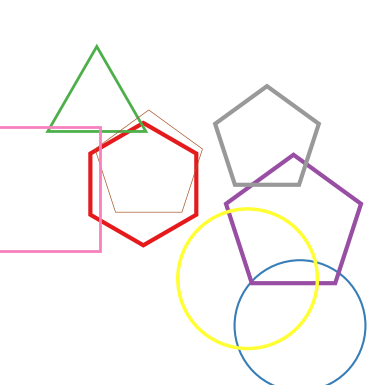[{"shape": "hexagon", "thickness": 3, "radius": 0.79, "center": [0.372, 0.522]}, {"shape": "circle", "thickness": 1.5, "radius": 0.85, "center": [0.779, 0.154]}, {"shape": "triangle", "thickness": 2, "radius": 0.74, "center": [0.251, 0.732]}, {"shape": "pentagon", "thickness": 3, "radius": 0.92, "center": [0.762, 0.414]}, {"shape": "circle", "thickness": 2.5, "radius": 0.91, "center": [0.643, 0.276]}, {"shape": "pentagon", "thickness": 0.5, "radius": 0.73, "center": [0.386, 0.568]}, {"shape": "square", "thickness": 2, "radius": 0.8, "center": [0.1, 0.509]}, {"shape": "pentagon", "thickness": 3, "radius": 0.71, "center": [0.693, 0.635]}]